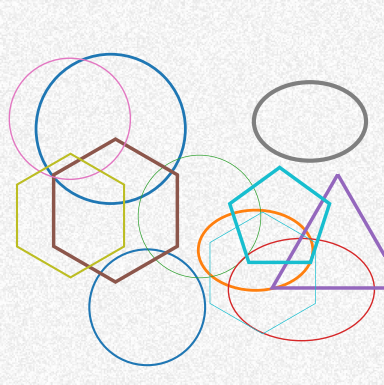[{"shape": "circle", "thickness": 2, "radius": 0.97, "center": [0.288, 0.665]}, {"shape": "circle", "thickness": 1.5, "radius": 0.75, "center": [0.382, 0.202]}, {"shape": "oval", "thickness": 2, "radius": 0.74, "center": [0.664, 0.35]}, {"shape": "circle", "thickness": 0.5, "radius": 0.8, "center": [0.518, 0.438]}, {"shape": "oval", "thickness": 1, "radius": 0.95, "center": [0.783, 0.248]}, {"shape": "triangle", "thickness": 2.5, "radius": 0.98, "center": [0.877, 0.35]}, {"shape": "hexagon", "thickness": 2.5, "radius": 0.93, "center": [0.3, 0.453]}, {"shape": "circle", "thickness": 1, "radius": 0.79, "center": [0.181, 0.691]}, {"shape": "oval", "thickness": 3, "radius": 0.73, "center": [0.805, 0.685]}, {"shape": "hexagon", "thickness": 1.5, "radius": 0.8, "center": [0.183, 0.44]}, {"shape": "pentagon", "thickness": 2.5, "radius": 0.68, "center": [0.726, 0.429]}, {"shape": "hexagon", "thickness": 0.5, "radius": 0.79, "center": [0.682, 0.291]}]